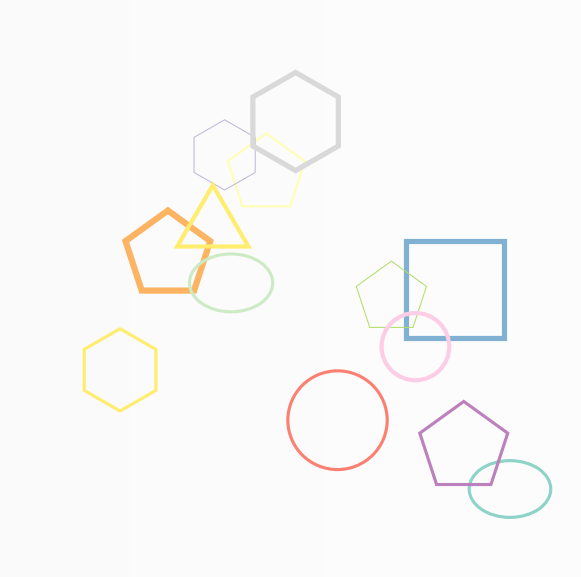[{"shape": "oval", "thickness": 1.5, "radius": 0.35, "center": [0.877, 0.152]}, {"shape": "pentagon", "thickness": 1, "radius": 0.35, "center": [0.458, 0.698]}, {"shape": "hexagon", "thickness": 0.5, "radius": 0.3, "center": [0.386, 0.731]}, {"shape": "circle", "thickness": 1.5, "radius": 0.43, "center": [0.581, 0.272]}, {"shape": "square", "thickness": 2.5, "radius": 0.42, "center": [0.782, 0.498]}, {"shape": "pentagon", "thickness": 3, "radius": 0.38, "center": [0.289, 0.558]}, {"shape": "pentagon", "thickness": 0.5, "radius": 0.32, "center": [0.673, 0.484]}, {"shape": "circle", "thickness": 2, "radius": 0.29, "center": [0.715, 0.399]}, {"shape": "hexagon", "thickness": 2.5, "radius": 0.42, "center": [0.509, 0.789]}, {"shape": "pentagon", "thickness": 1.5, "radius": 0.4, "center": [0.798, 0.224]}, {"shape": "oval", "thickness": 1.5, "radius": 0.36, "center": [0.398, 0.509]}, {"shape": "hexagon", "thickness": 1.5, "radius": 0.36, "center": [0.207, 0.359]}, {"shape": "triangle", "thickness": 2, "radius": 0.35, "center": [0.366, 0.608]}]